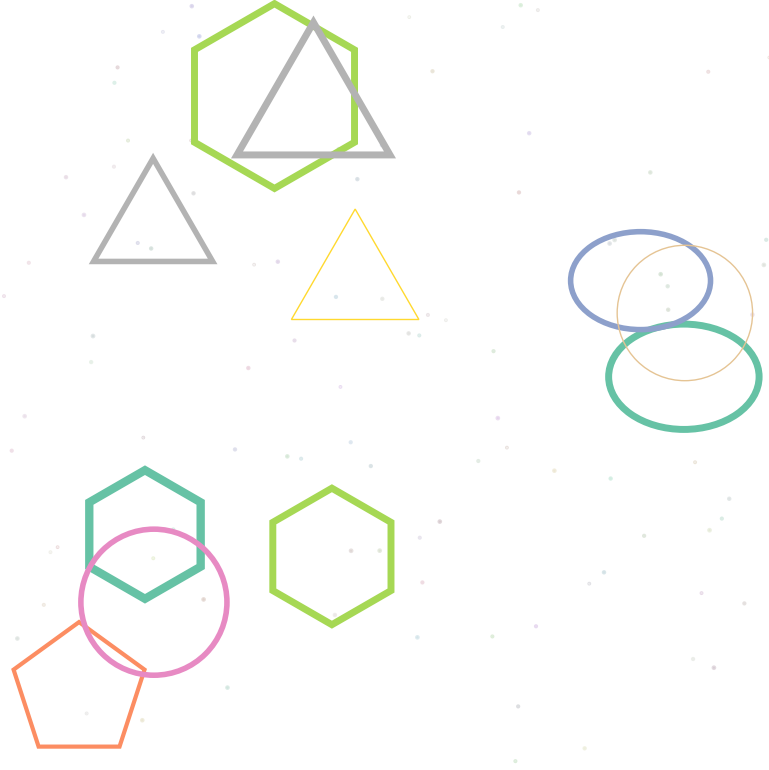[{"shape": "hexagon", "thickness": 3, "radius": 0.42, "center": [0.188, 0.306]}, {"shape": "oval", "thickness": 2.5, "radius": 0.49, "center": [0.888, 0.511]}, {"shape": "pentagon", "thickness": 1.5, "radius": 0.45, "center": [0.103, 0.103]}, {"shape": "oval", "thickness": 2, "radius": 0.45, "center": [0.832, 0.636]}, {"shape": "circle", "thickness": 2, "radius": 0.47, "center": [0.2, 0.218]}, {"shape": "hexagon", "thickness": 2.5, "radius": 0.6, "center": [0.357, 0.875]}, {"shape": "hexagon", "thickness": 2.5, "radius": 0.44, "center": [0.431, 0.277]}, {"shape": "triangle", "thickness": 0.5, "radius": 0.48, "center": [0.461, 0.633]}, {"shape": "circle", "thickness": 0.5, "radius": 0.44, "center": [0.889, 0.594]}, {"shape": "triangle", "thickness": 2, "radius": 0.45, "center": [0.199, 0.705]}, {"shape": "triangle", "thickness": 2.5, "radius": 0.57, "center": [0.407, 0.856]}]